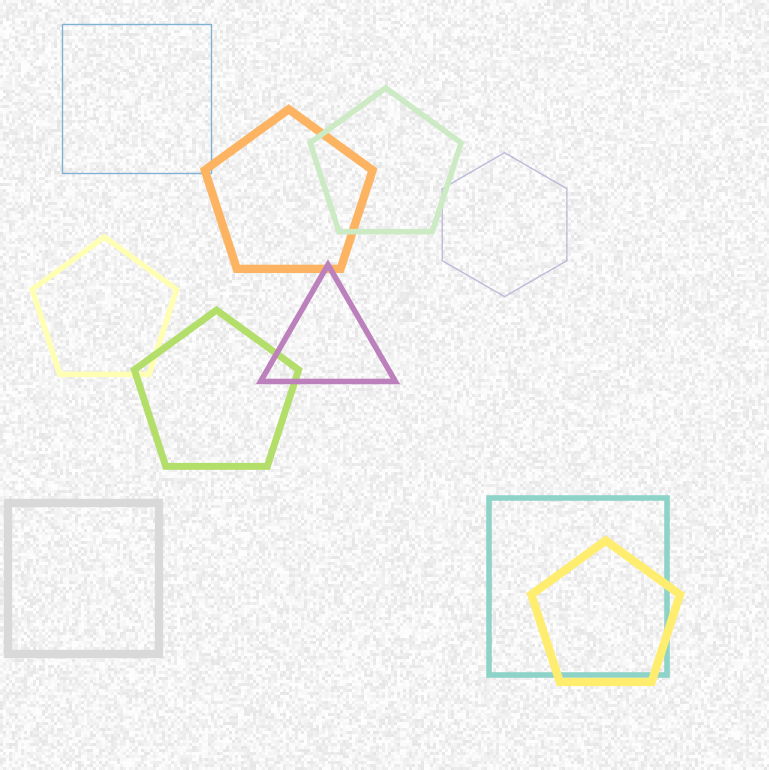[{"shape": "square", "thickness": 2, "radius": 0.58, "center": [0.75, 0.238]}, {"shape": "pentagon", "thickness": 2, "radius": 0.49, "center": [0.136, 0.594]}, {"shape": "hexagon", "thickness": 0.5, "radius": 0.47, "center": [0.655, 0.708]}, {"shape": "square", "thickness": 0.5, "radius": 0.48, "center": [0.177, 0.872]}, {"shape": "pentagon", "thickness": 3, "radius": 0.57, "center": [0.375, 0.744]}, {"shape": "pentagon", "thickness": 2.5, "radius": 0.56, "center": [0.281, 0.485]}, {"shape": "square", "thickness": 3, "radius": 0.49, "center": [0.109, 0.249]}, {"shape": "triangle", "thickness": 2, "radius": 0.51, "center": [0.426, 0.555]}, {"shape": "pentagon", "thickness": 2, "radius": 0.52, "center": [0.501, 0.783]}, {"shape": "pentagon", "thickness": 3, "radius": 0.51, "center": [0.787, 0.196]}]